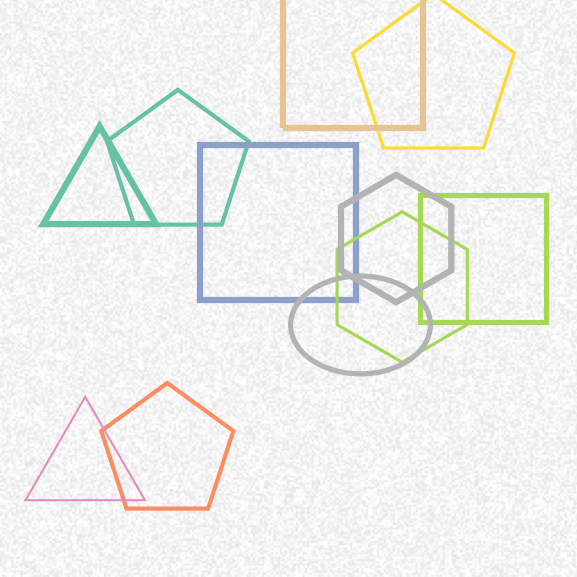[{"shape": "triangle", "thickness": 3, "radius": 0.56, "center": [0.173, 0.668]}, {"shape": "pentagon", "thickness": 2, "radius": 0.65, "center": [0.308, 0.715]}, {"shape": "pentagon", "thickness": 2, "radius": 0.6, "center": [0.29, 0.216]}, {"shape": "square", "thickness": 3, "radius": 0.67, "center": [0.481, 0.615]}, {"shape": "triangle", "thickness": 1, "radius": 0.6, "center": [0.148, 0.193]}, {"shape": "square", "thickness": 2.5, "radius": 0.55, "center": [0.836, 0.551]}, {"shape": "hexagon", "thickness": 1.5, "radius": 0.65, "center": [0.696, 0.502]}, {"shape": "pentagon", "thickness": 1.5, "radius": 0.74, "center": [0.751, 0.862]}, {"shape": "square", "thickness": 3, "radius": 0.61, "center": [0.611, 0.899]}, {"shape": "oval", "thickness": 2.5, "radius": 0.61, "center": [0.624, 0.436]}, {"shape": "hexagon", "thickness": 3, "radius": 0.55, "center": [0.686, 0.586]}]